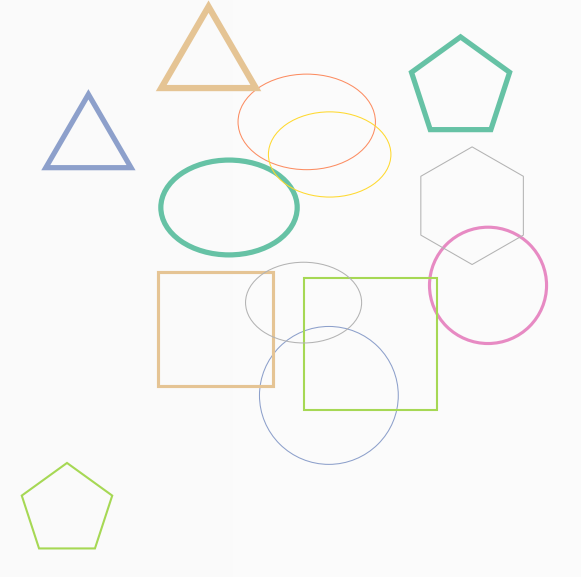[{"shape": "oval", "thickness": 2.5, "radius": 0.59, "center": [0.394, 0.64]}, {"shape": "pentagon", "thickness": 2.5, "radius": 0.44, "center": [0.792, 0.846]}, {"shape": "oval", "thickness": 0.5, "radius": 0.59, "center": [0.528, 0.788]}, {"shape": "triangle", "thickness": 2.5, "radius": 0.42, "center": [0.152, 0.751]}, {"shape": "circle", "thickness": 0.5, "radius": 0.6, "center": [0.566, 0.314]}, {"shape": "circle", "thickness": 1.5, "radius": 0.5, "center": [0.84, 0.505]}, {"shape": "square", "thickness": 1, "radius": 0.57, "center": [0.637, 0.404]}, {"shape": "pentagon", "thickness": 1, "radius": 0.41, "center": [0.115, 0.116]}, {"shape": "oval", "thickness": 0.5, "radius": 0.53, "center": [0.567, 0.732]}, {"shape": "triangle", "thickness": 3, "radius": 0.47, "center": [0.359, 0.894]}, {"shape": "square", "thickness": 1.5, "radius": 0.5, "center": [0.371, 0.43]}, {"shape": "hexagon", "thickness": 0.5, "radius": 0.51, "center": [0.812, 0.643]}, {"shape": "oval", "thickness": 0.5, "radius": 0.5, "center": [0.522, 0.475]}]